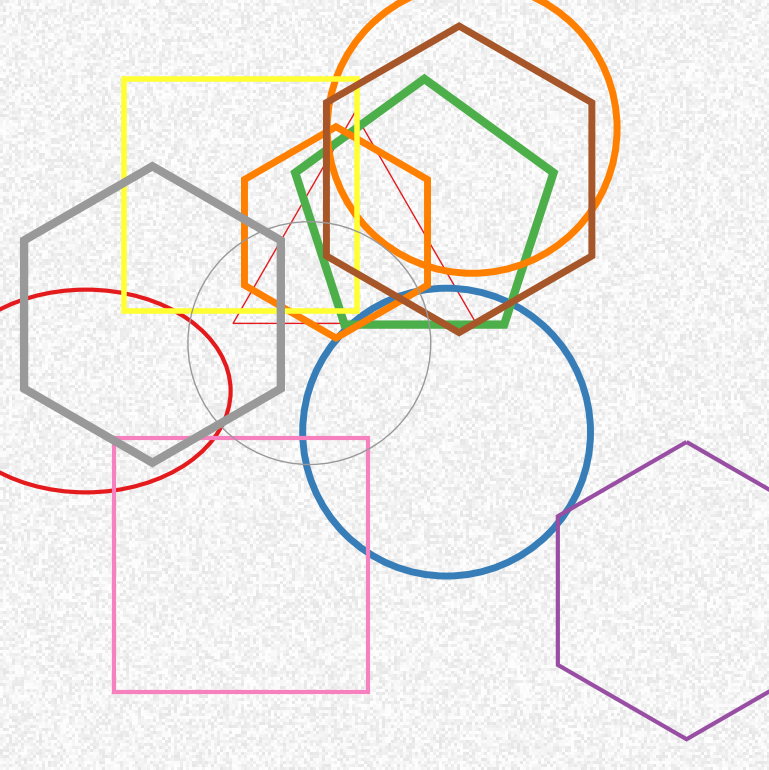[{"shape": "oval", "thickness": 1.5, "radius": 0.94, "center": [0.111, 0.492]}, {"shape": "triangle", "thickness": 0.5, "radius": 0.91, "center": [0.461, 0.671]}, {"shape": "circle", "thickness": 2.5, "radius": 0.93, "center": [0.58, 0.439]}, {"shape": "pentagon", "thickness": 3, "radius": 0.88, "center": [0.551, 0.721]}, {"shape": "hexagon", "thickness": 1.5, "radius": 0.97, "center": [0.892, 0.233]}, {"shape": "circle", "thickness": 2.5, "radius": 0.94, "center": [0.613, 0.833]}, {"shape": "hexagon", "thickness": 2.5, "radius": 0.69, "center": [0.436, 0.698]}, {"shape": "square", "thickness": 2, "radius": 0.76, "center": [0.313, 0.746]}, {"shape": "hexagon", "thickness": 2.5, "radius": 1.0, "center": [0.596, 0.767]}, {"shape": "square", "thickness": 1.5, "radius": 0.83, "center": [0.313, 0.267]}, {"shape": "circle", "thickness": 0.5, "radius": 0.79, "center": [0.402, 0.554]}, {"shape": "hexagon", "thickness": 3, "radius": 0.96, "center": [0.198, 0.592]}]